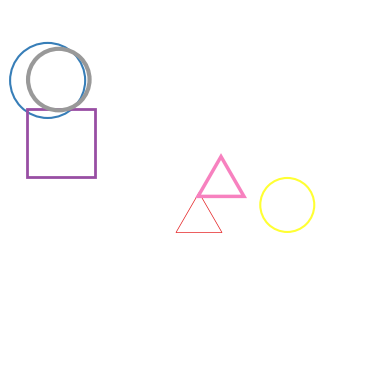[{"shape": "triangle", "thickness": 0.5, "radius": 0.35, "center": [0.517, 0.431]}, {"shape": "circle", "thickness": 1.5, "radius": 0.49, "center": [0.124, 0.791]}, {"shape": "square", "thickness": 2, "radius": 0.44, "center": [0.158, 0.628]}, {"shape": "circle", "thickness": 1.5, "radius": 0.35, "center": [0.746, 0.468]}, {"shape": "triangle", "thickness": 2.5, "radius": 0.34, "center": [0.574, 0.524]}, {"shape": "circle", "thickness": 3, "radius": 0.4, "center": [0.153, 0.793]}]